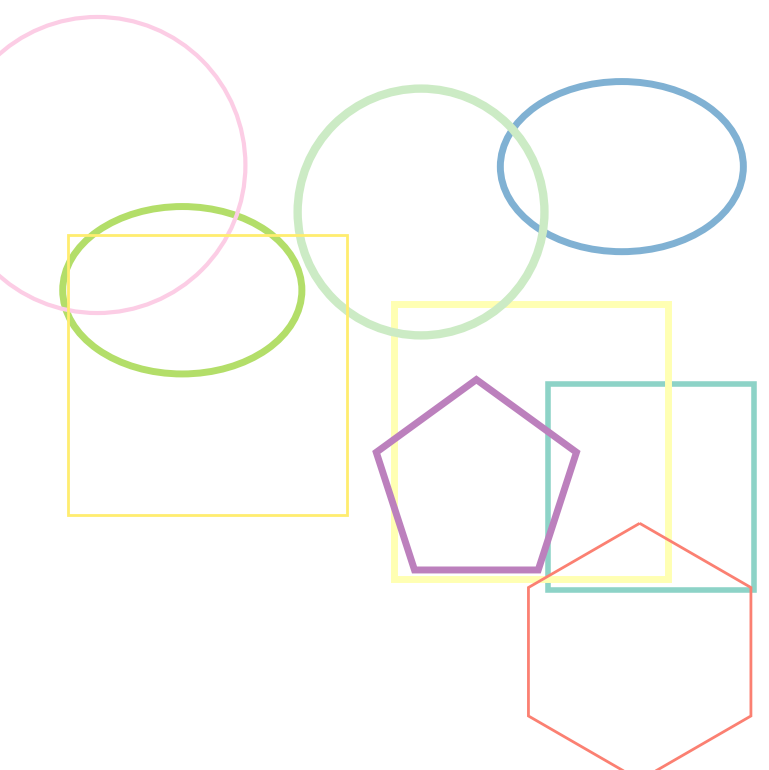[{"shape": "square", "thickness": 2, "radius": 0.67, "center": [0.845, 0.368]}, {"shape": "square", "thickness": 2.5, "radius": 0.89, "center": [0.689, 0.427]}, {"shape": "hexagon", "thickness": 1, "radius": 0.83, "center": [0.831, 0.154]}, {"shape": "oval", "thickness": 2.5, "radius": 0.79, "center": [0.808, 0.784]}, {"shape": "oval", "thickness": 2.5, "radius": 0.78, "center": [0.237, 0.623]}, {"shape": "circle", "thickness": 1.5, "radius": 0.96, "center": [0.126, 0.786]}, {"shape": "pentagon", "thickness": 2.5, "radius": 0.68, "center": [0.619, 0.37]}, {"shape": "circle", "thickness": 3, "radius": 0.8, "center": [0.547, 0.725]}, {"shape": "square", "thickness": 1, "radius": 0.91, "center": [0.27, 0.513]}]